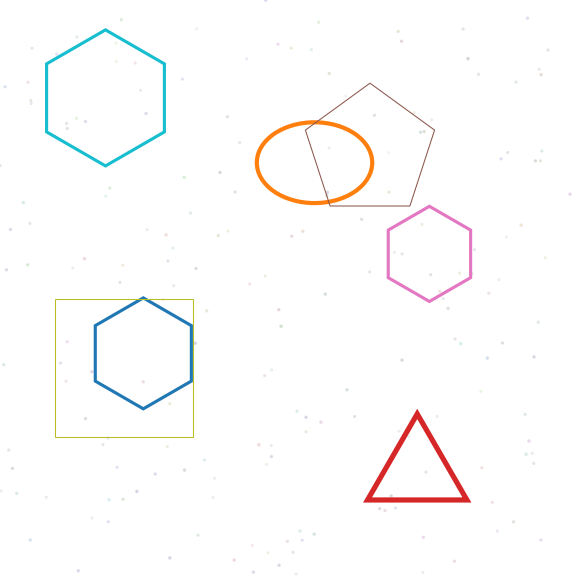[{"shape": "hexagon", "thickness": 1.5, "radius": 0.48, "center": [0.248, 0.387]}, {"shape": "oval", "thickness": 2, "radius": 0.5, "center": [0.545, 0.717]}, {"shape": "triangle", "thickness": 2.5, "radius": 0.5, "center": [0.722, 0.183]}, {"shape": "pentagon", "thickness": 0.5, "radius": 0.59, "center": [0.641, 0.738]}, {"shape": "hexagon", "thickness": 1.5, "radius": 0.41, "center": [0.744, 0.559]}, {"shape": "square", "thickness": 0.5, "radius": 0.6, "center": [0.215, 0.361]}, {"shape": "hexagon", "thickness": 1.5, "radius": 0.59, "center": [0.183, 0.83]}]